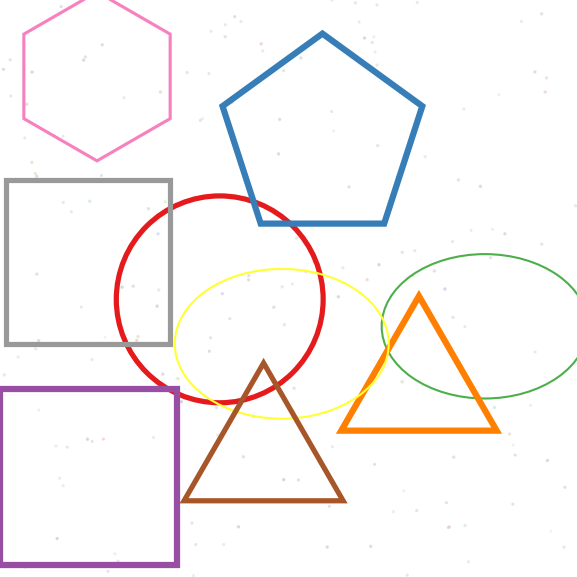[{"shape": "circle", "thickness": 2.5, "radius": 0.9, "center": [0.38, 0.481]}, {"shape": "pentagon", "thickness": 3, "radius": 0.91, "center": [0.558, 0.759]}, {"shape": "oval", "thickness": 1, "radius": 0.89, "center": [0.839, 0.434]}, {"shape": "square", "thickness": 3, "radius": 0.76, "center": [0.153, 0.173]}, {"shape": "triangle", "thickness": 3, "radius": 0.78, "center": [0.725, 0.331]}, {"shape": "oval", "thickness": 1, "radius": 0.93, "center": [0.488, 0.404]}, {"shape": "triangle", "thickness": 2.5, "radius": 0.8, "center": [0.456, 0.211]}, {"shape": "hexagon", "thickness": 1.5, "radius": 0.73, "center": [0.168, 0.867]}, {"shape": "square", "thickness": 2.5, "radius": 0.71, "center": [0.152, 0.545]}]